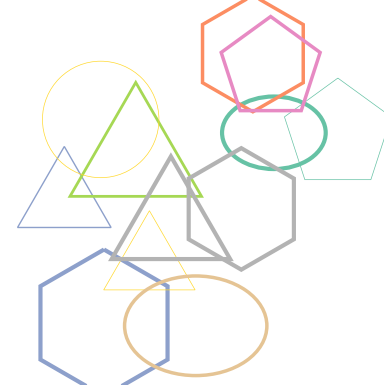[{"shape": "pentagon", "thickness": 0.5, "radius": 0.73, "center": [0.878, 0.651]}, {"shape": "oval", "thickness": 3, "radius": 0.67, "center": [0.711, 0.655]}, {"shape": "hexagon", "thickness": 2.5, "radius": 0.76, "center": [0.657, 0.861]}, {"shape": "triangle", "thickness": 1, "radius": 0.7, "center": [0.167, 0.479]}, {"shape": "hexagon", "thickness": 3, "radius": 0.95, "center": [0.27, 0.161]}, {"shape": "pentagon", "thickness": 2.5, "radius": 0.68, "center": [0.703, 0.822]}, {"shape": "triangle", "thickness": 2, "radius": 0.99, "center": [0.353, 0.589]}, {"shape": "triangle", "thickness": 0.5, "radius": 0.69, "center": [0.388, 0.316]}, {"shape": "circle", "thickness": 0.5, "radius": 0.76, "center": [0.262, 0.69]}, {"shape": "oval", "thickness": 2.5, "radius": 0.92, "center": [0.508, 0.154]}, {"shape": "hexagon", "thickness": 3, "radius": 0.79, "center": [0.627, 0.457]}, {"shape": "triangle", "thickness": 3, "radius": 0.89, "center": [0.444, 0.416]}]